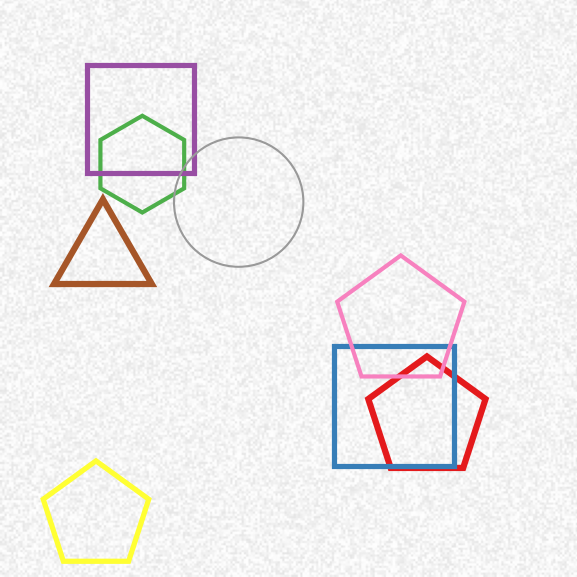[{"shape": "pentagon", "thickness": 3, "radius": 0.53, "center": [0.739, 0.275]}, {"shape": "square", "thickness": 2.5, "radius": 0.52, "center": [0.682, 0.297]}, {"shape": "hexagon", "thickness": 2, "radius": 0.42, "center": [0.246, 0.715]}, {"shape": "square", "thickness": 2.5, "radius": 0.47, "center": [0.243, 0.793]}, {"shape": "pentagon", "thickness": 2.5, "radius": 0.48, "center": [0.166, 0.105]}, {"shape": "triangle", "thickness": 3, "radius": 0.49, "center": [0.178, 0.556]}, {"shape": "pentagon", "thickness": 2, "radius": 0.58, "center": [0.694, 0.441]}, {"shape": "circle", "thickness": 1, "radius": 0.56, "center": [0.413, 0.649]}]